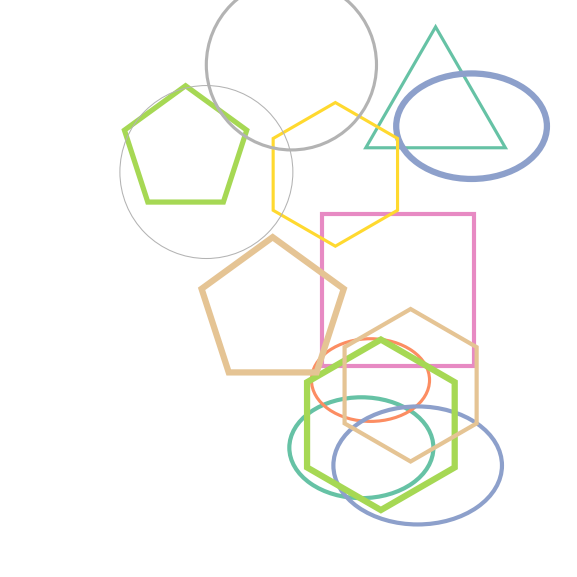[{"shape": "triangle", "thickness": 1.5, "radius": 0.7, "center": [0.754, 0.813]}, {"shape": "oval", "thickness": 2, "radius": 0.62, "center": [0.626, 0.224]}, {"shape": "oval", "thickness": 1.5, "radius": 0.51, "center": [0.642, 0.341]}, {"shape": "oval", "thickness": 2, "radius": 0.73, "center": [0.723, 0.193]}, {"shape": "oval", "thickness": 3, "radius": 0.65, "center": [0.817, 0.781]}, {"shape": "square", "thickness": 2, "radius": 0.66, "center": [0.689, 0.497]}, {"shape": "hexagon", "thickness": 3, "radius": 0.74, "center": [0.66, 0.264]}, {"shape": "pentagon", "thickness": 2.5, "radius": 0.56, "center": [0.321, 0.739]}, {"shape": "hexagon", "thickness": 1.5, "radius": 0.62, "center": [0.581, 0.697]}, {"shape": "hexagon", "thickness": 2, "radius": 0.66, "center": [0.711, 0.332]}, {"shape": "pentagon", "thickness": 3, "radius": 0.65, "center": [0.472, 0.459]}, {"shape": "circle", "thickness": 0.5, "radius": 0.75, "center": [0.357, 0.701]}, {"shape": "circle", "thickness": 1.5, "radius": 0.74, "center": [0.505, 0.887]}]